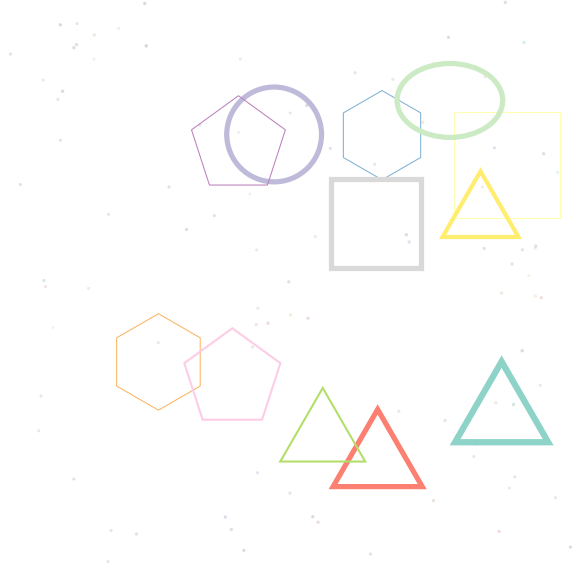[{"shape": "triangle", "thickness": 3, "radius": 0.47, "center": [0.869, 0.28]}, {"shape": "square", "thickness": 0.5, "radius": 0.46, "center": [0.878, 0.714]}, {"shape": "circle", "thickness": 2.5, "radius": 0.41, "center": [0.475, 0.766]}, {"shape": "triangle", "thickness": 2.5, "radius": 0.45, "center": [0.654, 0.201]}, {"shape": "hexagon", "thickness": 0.5, "radius": 0.39, "center": [0.662, 0.765]}, {"shape": "hexagon", "thickness": 0.5, "radius": 0.42, "center": [0.274, 0.372]}, {"shape": "triangle", "thickness": 1, "radius": 0.42, "center": [0.559, 0.242]}, {"shape": "pentagon", "thickness": 1, "radius": 0.44, "center": [0.402, 0.343]}, {"shape": "square", "thickness": 2.5, "radius": 0.39, "center": [0.651, 0.612]}, {"shape": "pentagon", "thickness": 0.5, "radius": 0.43, "center": [0.413, 0.748]}, {"shape": "oval", "thickness": 2.5, "radius": 0.46, "center": [0.779, 0.825]}, {"shape": "triangle", "thickness": 2, "radius": 0.38, "center": [0.832, 0.627]}]